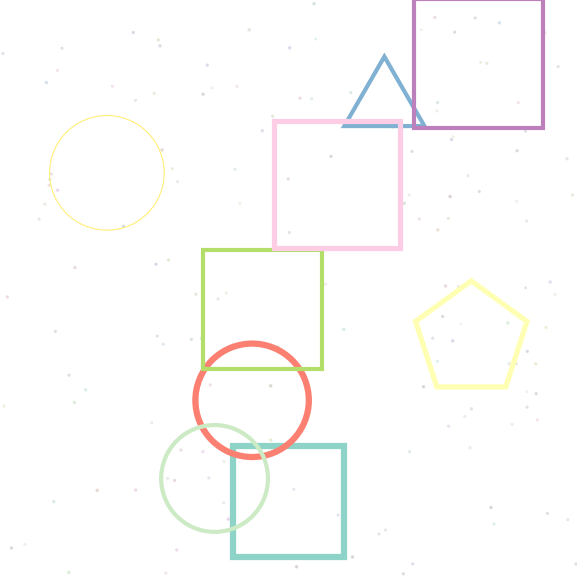[{"shape": "square", "thickness": 3, "radius": 0.48, "center": [0.499, 0.13]}, {"shape": "pentagon", "thickness": 2.5, "radius": 0.51, "center": [0.816, 0.411]}, {"shape": "circle", "thickness": 3, "radius": 0.49, "center": [0.437, 0.306]}, {"shape": "triangle", "thickness": 2, "radius": 0.4, "center": [0.666, 0.821]}, {"shape": "square", "thickness": 2, "radius": 0.51, "center": [0.455, 0.463]}, {"shape": "square", "thickness": 2.5, "radius": 0.55, "center": [0.583, 0.68]}, {"shape": "square", "thickness": 2, "radius": 0.56, "center": [0.828, 0.889]}, {"shape": "circle", "thickness": 2, "radius": 0.46, "center": [0.372, 0.171]}, {"shape": "circle", "thickness": 0.5, "radius": 0.5, "center": [0.185, 0.7]}]